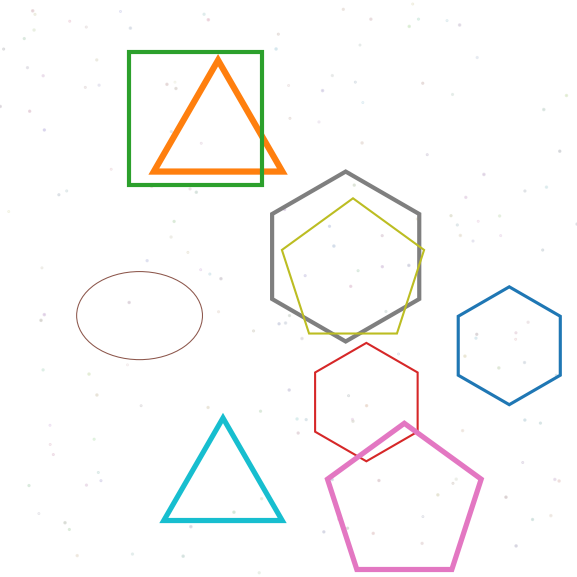[{"shape": "hexagon", "thickness": 1.5, "radius": 0.51, "center": [0.882, 0.4]}, {"shape": "triangle", "thickness": 3, "radius": 0.64, "center": [0.378, 0.766]}, {"shape": "square", "thickness": 2, "radius": 0.58, "center": [0.338, 0.793]}, {"shape": "hexagon", "thickness": 1, "radius": 0.51, "center": [0.634, 0.303]}, {"shape": "oval", "thickness": 0.5, "radius": 0.54, "center": [0.242, 0.453]}, {"shape": "pentagon", "thickness": 2.5, "radius": 0.7, "center": [0.7, 0.126]}, {"shape": "hexagon", "thickness": 2, "radius": 0.74, "center": [0.599, 0.555]}, {"shape": "pentagon", "thickness": 1, "radius": 0.65, "center": [0.611, 0.526]}, {"shape": "triangle", "thickness": 2.5, "radius": 0.59, "center": [0.386, 0.157]}]